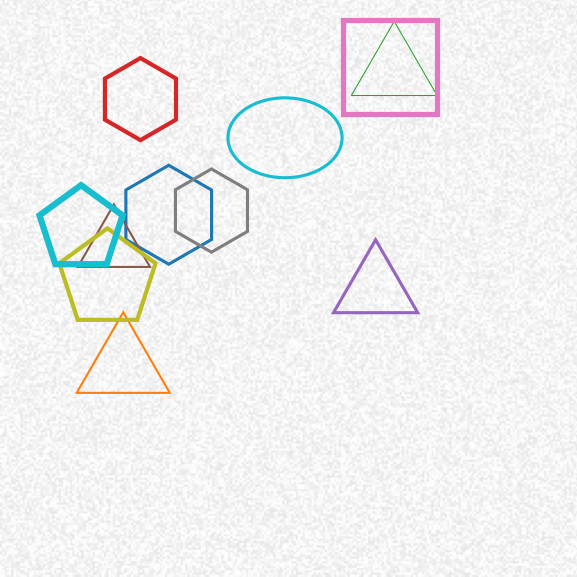[{"shape": "hexagon", "thickness": 1.5, "radius": 0.43, "center": [0.292, 0.627]}, {"shape": "triangle", "thickness": 1, "radius": 0.47, "center": [0.213, 0.365]}, {"shape": "triangle", "thickness": 0.5, "radius": 0.43, "center": [0.683, 0.877]}, {"shape": "hexagon", "thickness": 2, "radius": 0.36, "center": [0.243, 0.828]}, {"shape": "triangle", "thickness": 1.5, "radius": 0.42, "center": [0.65, 0.5]}, {"shape": "triangle", "thickness": 1, "radius": 0.36, "center": [0.197, 0.573]}, {"shape": "square", "thickness": 2.5, "radius": 0.41, "center": [0.676, 0.883]}, {"shape": "hexagon", "thickness": 1.5, "radius": 0.36, "center": [0.366, 0.635]}, {"shape": "pentagon", "thickness": 2, "radius": 0.44, "center": [0.186, 0.516]}, {"shape": "pentagon", "thickness": 3, "radius": 0.38, "center": [0.14, 0.603]}, {"shape": "oval", "thickness": 1.5, "radius": 0.49, "center": [0.494, 0.761]}]